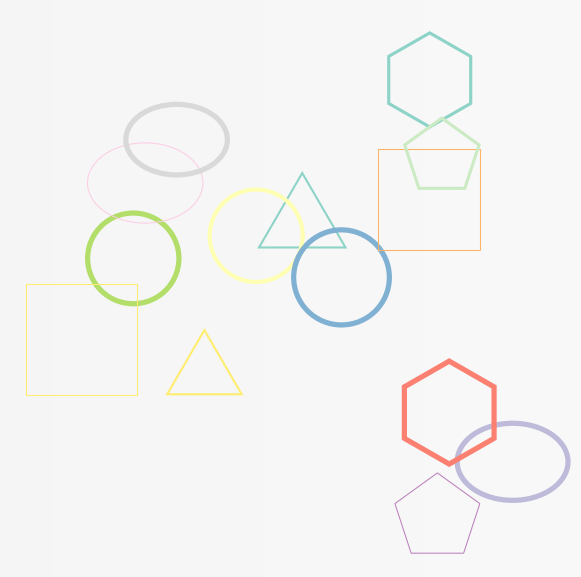[{"shape": "hexagon", "thickness": 1.5, "radius": 0.41, "center": [0.739, 0.861]}, {"shape": "triangle", "thickness": 1, "radius": 0.43, "center": [0.52, 0.614]}, {"shape": "circle", "thickness": 2, "radius": 0.4, "center": [0.441, 0.591]}, {"shape": "oval", "thickness": 2.5, "radius": 0.48, "center": [0.882, 0.199]}, {"shape": "hexagon", "thickness": 2.5, "radius": 0.45, "center": [0.773, 0.285]}, {"shape": "circle", "thickness": 2.5, "radius": 0.41, "center": [0.588, 0.519]}, {"shape": "square", "thickness": 0.5, "radius": 0.44, "center": [0.738, 0.654]}, {"shape": "circle", "thickness": 2.5, "radius": 0.39, "center": [0.229, 0.552]}, {"shape": "oval", "thickness": 0.5, "radius": 0.5, "center": [0.25, 0.682]}, {"shape": "oval", "thickness": 2.5, "radius": 0.44, "center": [0.304, 0.757]}, {"shape": "pentagon", "thickness": 0.5, "radius": 0.38, "center": [0.752, 0.103]}, {"shape": "pentagon", "thickness": 1.5, "radius": 0.34, "center": [0.76, 0.727]}, {"shape": "square", "thickness": 0.5, "radius": 0.48, "center": [0.14, 0.411]}, {"shape": "triangle", "thickness": 1, "radius": 0.37, "center": [0.352, 0.353]}]